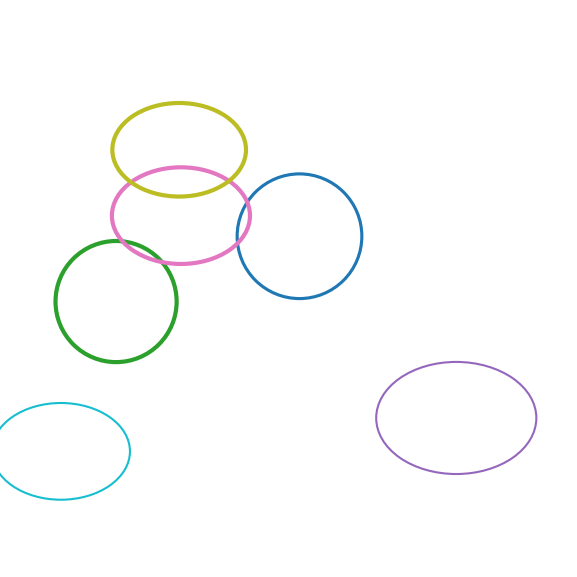[{"shape": "circle", "thickness": 1.5, "radius": 0.54, "center": [0.519, 0.59]}, {"shape": "circle", "thickness": 2, "radius": 0.52, "center": [0.201, 0.477]}, {"shape": "oval", "thickness": 1, "radius": 0.69, "center": [0.79, 0.275]}, {"shape": "oval", "thickness": 2, "radius": 0.6, "center": [0.313, 0.626]}, {"shape": "oval", "thickness": 2, "radius": 0.58, "center": [0.31, 0.74]}, {"shape": "oval", "thickness": 1, "radius": 0.6, "center": [0.105, 0.218]}]